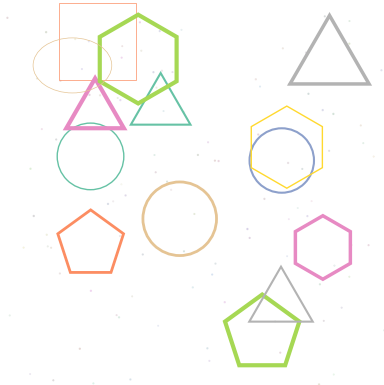[{"shape": "circle", "thickness": 1, "radius": 0.43, "center": [0.235, 0.594]}, {"shape": "triangle", "thickness": 1.5, "radius": 0.45, "center": [0.417, 0.721]}, {"shape": "square", "thickness": 0.5, "radius": 0.5, "center": [0.254, 0.892]}, {"shape": "pentagon", "thickness": 2, "radius": 0.45, "center": [0.236, 0.365]}, {"shape": "circle", "thickness": 1.5, "radius": 0.42, "center": [0.732, 0.583]}, {"shape": "hexagon", "thickness": 2.5, "radius": 0.41, "center": [0.839, 0.357]}, {"shape": "triangle", "thickness": 3, "radius": 0.43, "center": [0.247, 0.71]}, {"shape": "hexagon", "thickness": 3, "radius": 0.58, "center": [0.359, 0.847]}, {"shape": "pentagon", "thickness": 3, "radius": 0.51, "center": [0.681, 0.133]}, {"shape": "hexagon", "thickness": 1, "radius": 0.53, "center": [0.745, 0.618]}, {"shape": "oval", "thickness": 0.5, "radius": 0.51, "center": [0.188, 0.83]}, {"shape": "circle", "thickness": 2, "radius": 0.48, "center": [0.467, 0.432]}, {"shape": "triangle", "thickness": 2.5, "radius": 0.59, "center": [0.856, 0.841]}, {"shape": "triangle", "thickness": 1.5, "radius": 0.48, "center": [0.73, 0.212]}]